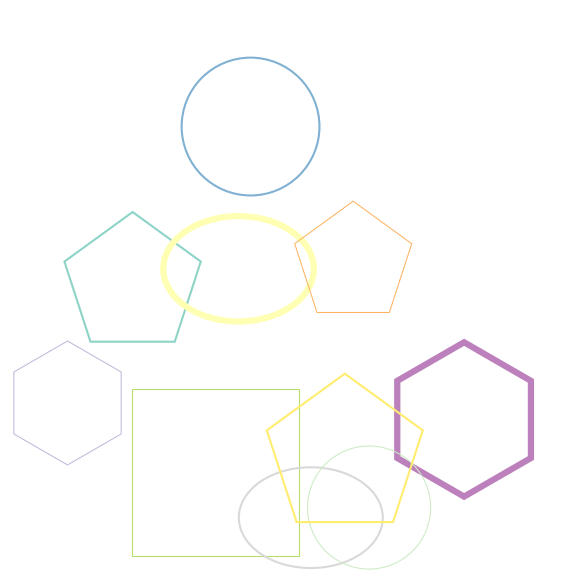[{"shape": "pentagon", "thickness": 1, "radius": 0.62, "center": [0.23, 0.508]}, {"shape": "oval", "thickness": 3, "radius": 0.65, "center": [0.413, 0.534]}, {"shape": "hexagon", "thickness": 0.5, "radius": 0.54, "center": [0.117, 0.301]}, {"shape": "circle", "thickness": 1, "radius": 0.6, "center": [0.434, 0.78]}, {"shape": "pentagon", "thickness": 0.5, "radius": 0.53, "center": [0.612, 0.544]}, {"shape": "square", "thickness": 0.5, "radius": 0.72, "center": [0.373, 0.181]}, {"shape": "oval", "thickness": 1, "radius": 0.62, "center": [0.538, 0.103]}, {"shape": "hexagon", "thickness": 3, "radius": 0.67, "center": [0.804, 0.273]}, {"shape": "circle", "thickness": 0.5, "radius": 0.53, "center": [0.639, 0.12]}, {"shape": "pentagon", "thickness": 1, "radius": 0.71, "center": [0.597, 0.21]}]